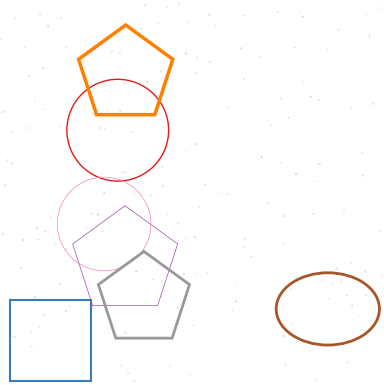[{"shape": "circle", "thickness": 1, "radius": 0.66, "center": [0.306, 0.662]}, {"shape": "square", "thickness": 1.5, "radius": 0.52, "center": [0.131, 0.115]}, {"shape": "pentagon", "thickness": 0.5, "radius": 0.72, "center": [0.325, 0.322]}, {"shape": "pentagon", "thickness": 2.5, "radius": 0.64, "center": [0.326, 0.806]}, {"shape": "oval", "thickness": 2, "radius": 0.67, "center": [0.851, 0.198]}, {"shape": "circle", "thickness": 0.5, "radius": 0.61, "center": [0.27, 0.418]}, {"shape": "pentagon", "thickness": 2, "radius": 0.62, "center": [0.374, 0.222]}]